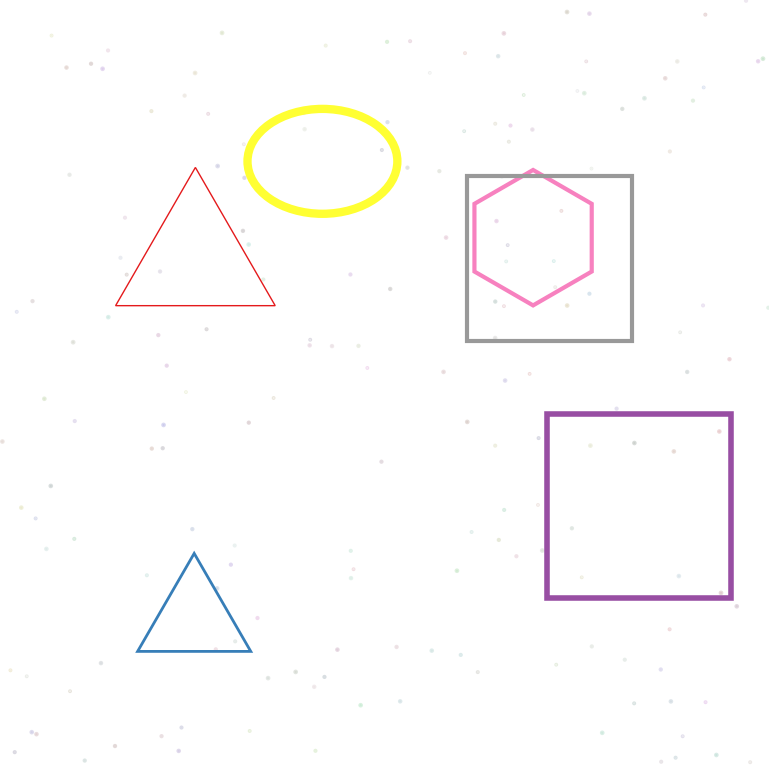[{"shape": "triangle", "thickness": 0.5, "radius": 0.6, "center": [0.254, 0.663]}, {"shape": "triangle", "thickness": 1, "radius": 0.42, "center": [0.252, 0.196]}, {"shape": "square", "thickness": 2, "radius": 0.6, "center": [0.83, 0.343]}, {"shape": "oval", "thickness": 3, "radius": 0.49, "center": [0.419, 0.79]}, {"shape": "hexagon", "thickness": 1.5, "radius": 0.44, "center": [0.692, 0.691]}, {"shape": "square", "thickness": 1.5, "radius": 0.54, "center": [0.714, 0.665]}]